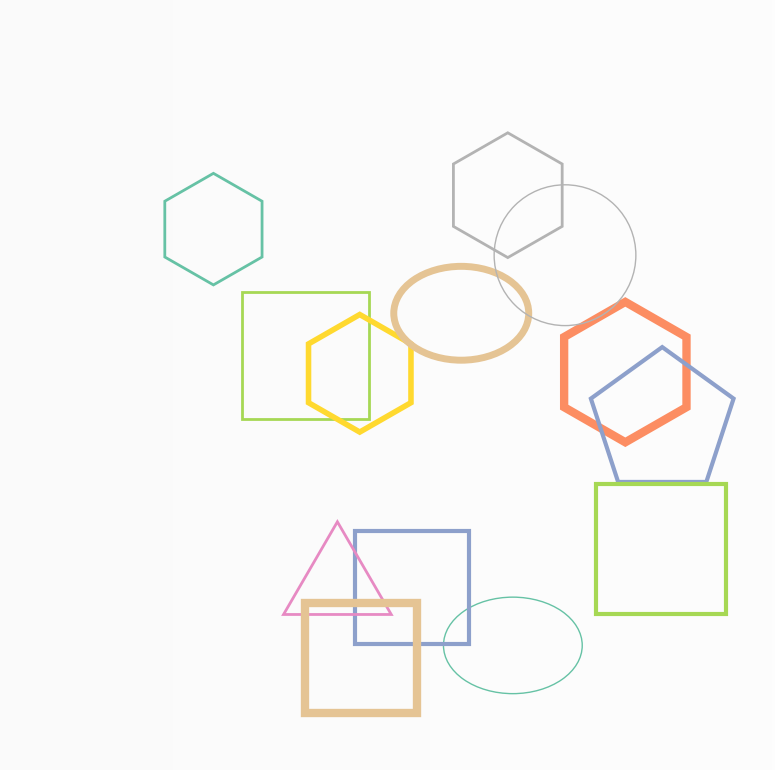[{"shape": "oval", "thickness": 0.5, "radius": 0.45, "center": [0.662, 0.162]}, {"shape": "hexagon", "thickness": 1, "radius": 0.36, "center": [0.275, 0.702]}, {"shape": "hexagon", "thickness": 3, "radius": 0.46, "center": [0.807, 0.517]}, {"shape": "pentagon", "thickness": 1.5, "radius": 0.48, "center": [0.854, 0.452]}, {"shape": "square", "thickness": 1.5, "radius": 0.37, "center": [0.532, 0.237]}, {"shape": "triangle", "thickness": 1, "radius": 0.4, "center": [0.435, 0.242]}, {"shape": "square", "thickness": 1.5, "radius": 0.42, "center": [0.853, 0.287]}, {"shape": "square", "thickness": 1, "radius": 0.41, "center": [0.394, 0.539]}, {"shape": "hexagon", "thickness": 2, "radius": 0.38, "center": [0.464, 0.515]}, {"shape": "square", "thickness": 3, "radius": 0.36, "center": [0.466, 0.146]}, {"shape": "oval", "thickness": 2.5, "radius": 0.44, "center": [0.595, 0.593]}, {"shape": "hexagon", "thickness": 1, "radius": 0.41, "center": [0.655, 0.747]}, {"shape": "circle", "thickness": 0.5, "radius": 0.46, "center": [0.729, 0.669]}]